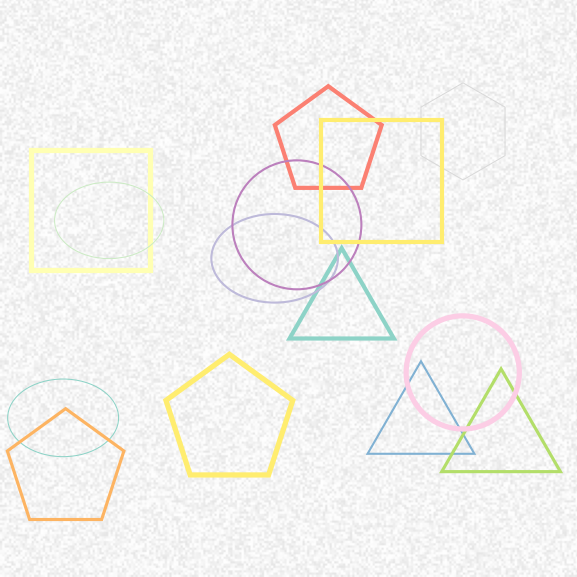[{"shape": "triangle", "thickness": 2, "radius": 0.52, "center": [0.592, 0.465]}, {"shape": "oval", "thickness": 0.5, "radius": 0.48, "center": [0.109, 0.276]}, {"shape": "square", "thickness": 2.5, "radius": 0.52, "center": [0.156, 0.635]}, {"shape": "oval", "thickness": 1, "radius": 0.55, "center": [0.476, 0.552]}, {"shape": "pentagon", "thickness": 2, "radius": 0.49, "center": [0.568, 0.753]}, {"shape": "triangle", "thickness": 1, "radius": 0.53, "center": [0.729, 0.267]}, {"shape": "pentagon", "thickness": 1.5, "radius": 0.53, "center": [0.114, 0.185]}, {"shape": "triangle", "thickness": 1.5, "radius": 0.59, "center": [0.868, 0.242]}, {"shape": "circle", "thickness": 2.5, "radius": 0.49, "center": [0.801, 0.354]}, {"shape": "hexagon", "thickness": 0.5, "radius": 0.42, "center": [0.802, 0.772]}, {"shape": "circle", "thickness": 1, "radius": 0.56, "center": [0.514, 0.61]}, {"shape": "oval", "thickness": 0.5, "radius": 0.47, "center": [0.189, 0.618]}, {"shape": "square", "thickness": 2, "radius": 0.52, "center": [0.66, 0.685]}, {"shape": "pentagon", "thickness": 2.5, "radius": 0.58, "center": [0.397, 0.27]}]